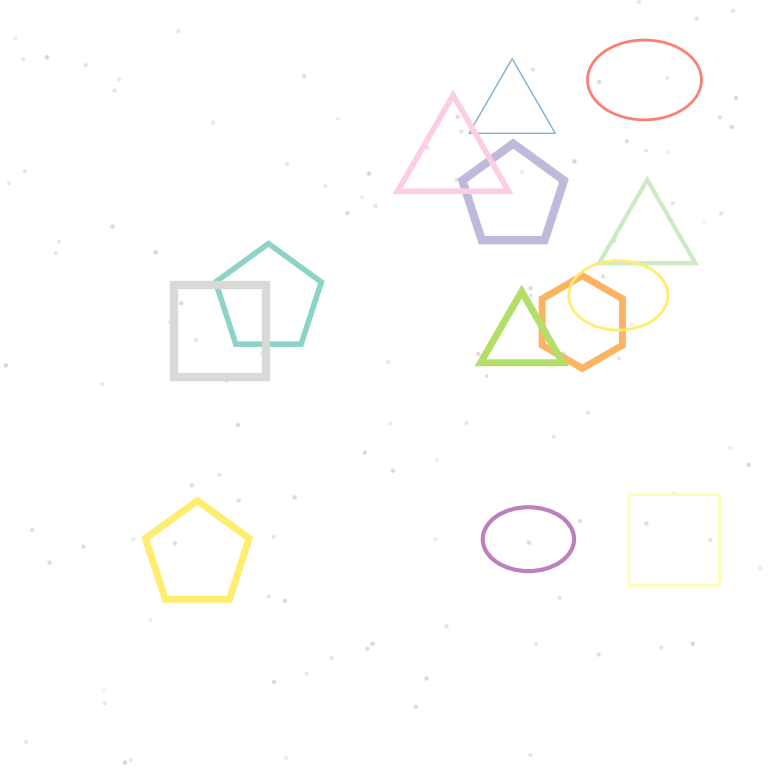[{"shape": "pentagon", "thickness": 2, "radius": 0.36, "center": [0.349, 0.611]}, {"shape": "square", "thickness": 1, "radius": 0.3, "center": [0.874, 0.299]}, {"shape": "pentagon", "thickness": 3, "radius": 0.35, "center": [0.666, 0.744]}, {"shape": "oval", "thickness": 1, "radius": 0.37, "center": [0.837, 0.896]}, {"shape": "triangle", "thickness": 0.5, "radius": 0.32, "center": [0.665, 0.859]}, {"shape": "hexagon", "thickness": 2.5, "radius": 0.3, "center": [0.756, 0.582]}, {"shape": "triangle", "thickness": 2.5, "radius": 0.31, "center": [0.678, 0.56]}, {"shape": "triangle", "thickness": 2, "radius": 0.42, "center": [0.588, 0.793]}, {"shape": "square", "thickness": 3, "radius": 0.3, "center": [0.286, 0.57]}, {"shape": "oval", "thickness": 1.5, "radius": 0.3, "center": [0.686, 0.3]}, {"shape": "triangle", "thickness": 1.5, "radius": 0.36, "center": [0.841, 0.694]}, {"shape": "pentagon", "thickness": 2.5, "radius": 0.35, "center": [0.256, 0.279]}, {"shape": "oval", "thickness": 1, "radius": 0.32, "center": [0.803, 0.616]}]